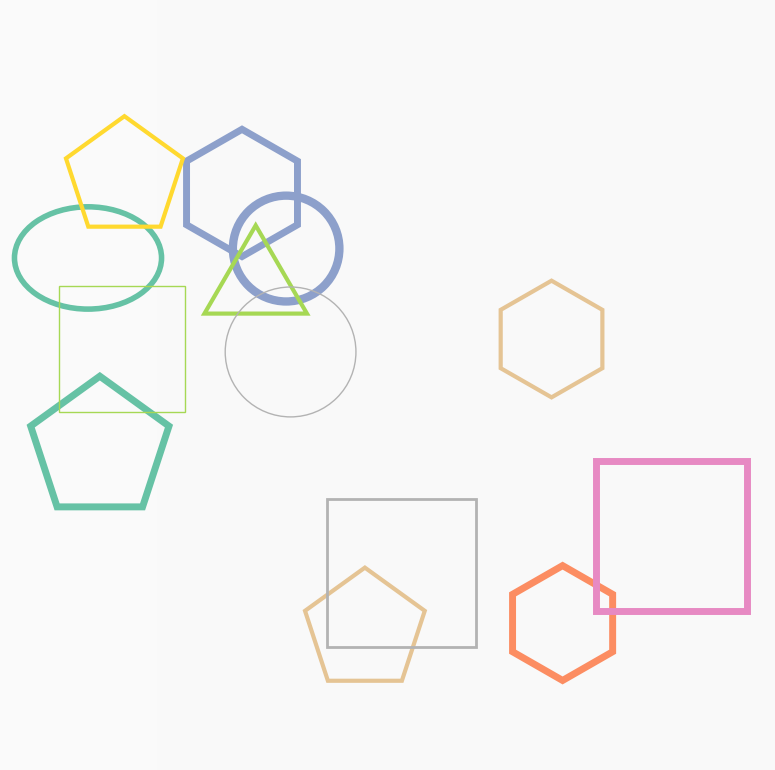[{"shape": "oval", "thickness": 2, "radius": 0.47, "center": [0.114, 0.665]}, {"shape": "pentagon", "thickness": 2.5, "radius": 0.47, "center": [0.129, 0.418]}, {"shape": "hexagon", "thickness": 2.5, "radius": 0.37, "center": [0.726, 0.191]}, {"shape": "hexagon", "thickness": 2.5, "radius": 0.41, "center": [0.312, 0.749]}, {"shape": "circle", "thickness": 3, "radius": 0.34, "center": [0.369, 0.677]}, {"shape": "square", "thickness": 2.5, "radius": 0.49, "center": [0.866, 0.304]}, {"shape": "triangle", "thickness": 1.5, "radius": 0.38, "center": [0.33, 0.631]}, {"shape": "square", "thickness": 0.5, "radius": 0.41, "center": [0.158, 0.547]}, {"shape": "pentagon", "thickness": 1.5, "radius": 0.4, "center": [0.161, 0.77]}, {"shape": "pentagon", "thickness": 1.5, "radius": 0.41, "center": [0.471, 0.182]}, {"shape": "hexagon", "thickness": 1.5, "radius": 0.38, "center": [0.712, 0.56]}, {"shape": "square", "thickness": 1, "radius": 0.48, "center": [0.518, 0.256]}, {"shape": "circle", "thickness": 0.5, "radius": 0.42, "center": [0.375, 0.543]}]